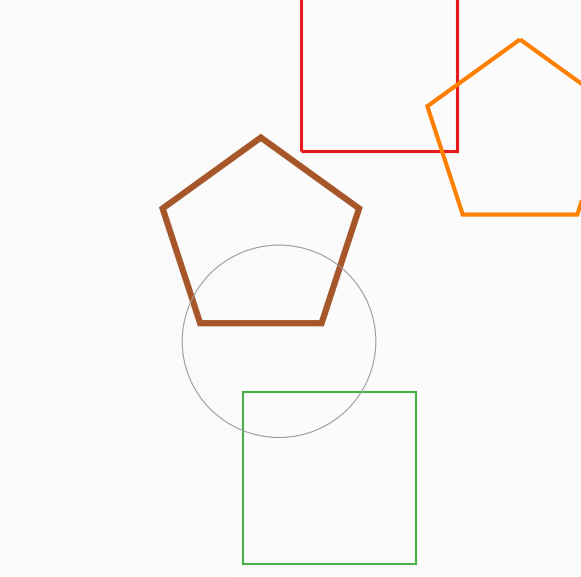[{"shape": "square", "thickness": 1.5, "radius": 0.67, "center": [0.652, 0.871]}, {"shape": "square", "thickness": 1, "radius": 0.75, "center": [0.567, 0.172]}, {"shape": "pentagon", "thickness": 2, "radius": 0.84, "center": [0.895, 0.763]}, {"shape": "pentagon", "thickness": 3, "radius": 0.89, "center": [0.449, 0.583]}, {"shape": "circle", "thickness": 0.5, "radius": 0.83, "center": [0.48, 0.408]}]